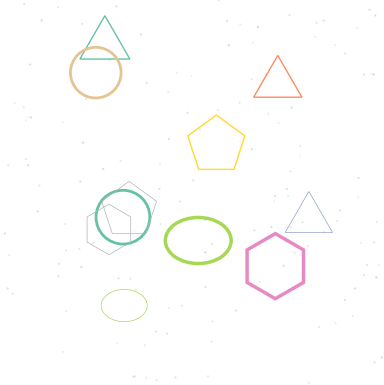[{"shape": "circle", "thickness": 2, "radius": 0.35, "center": [0.319, 0.436]}, {"shape": "triangle", "thickness": 1, "radius": 0.37, "center": [0.272, 0.884]}, {"shape": "triangle", "thickness": 1, "radius": 0.36, "center": [0.721, 0.784]}, {"shape": "triangle", "thickness": 0.5, "radius": 0.36, "center": [0.802, 0.432]}, {"shape": "hexagon", "thickness": 2.5, "radius": 0.42, "center": [0.715, 0.309]}, {"shape": "oval", "thickness": 2.5, "radius": 0.43, "center": [0.515, 0.375]}, {"shape": "oval", "thickness": 0.5, "radius": 0.3, "center": [0.323, 0.206]}, {"shape": "pentagon", "thickness": 1, "radius": 0.39, "center": [0.562, 0.623]}, {"shape": "circle", "thickness": 2, "radius": 0.33, "center": [0.249, 0.811]}, {"shape": "hexagon", "thickness": 0.5, "radius": 0.33, "center": [0.283, 0.404]}, {"shape": "pentagon", "thickness": 0.5, "radius": 0.37, "center": [0.335, 0.454]}]